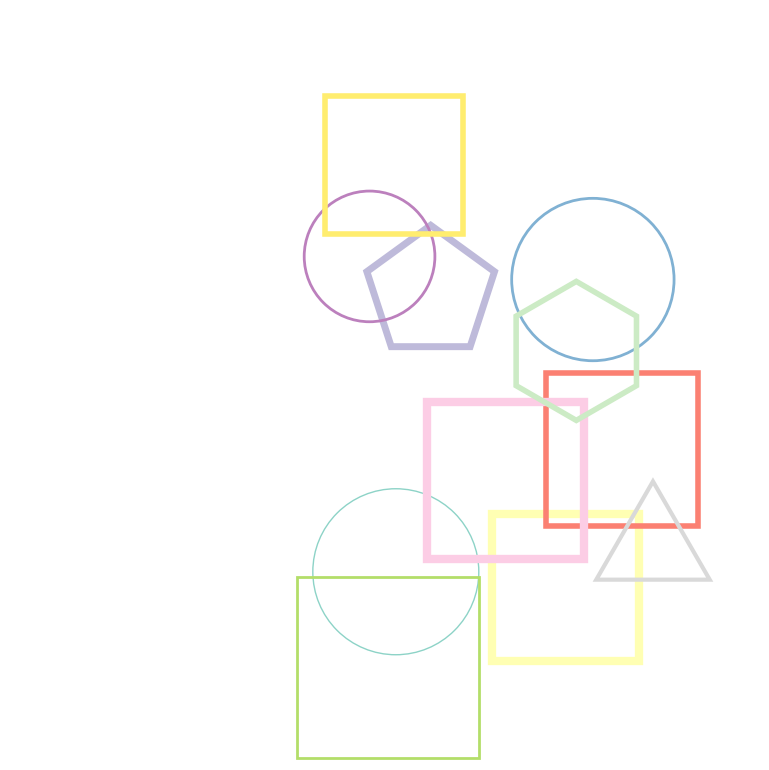[{"shape": "circle", "thickness": 0.5, "radius": 0.54, "center": [0.514, 0.257]}, {"shape": "square", "thickness": 3, "radius": 0.48, "center": [0.735, 0.237]}, {"shape": "pentagon", "thickness": 2.5, "radius": 0.44, "center": [0.559, 0.62]}, {"shape": "square", "thickness": 2, "radius": 0.49, "center": [0.808, 0.416]}, {"shape": "circle", "thickness": 1, "radius": 0.53, "center": [0.77, 0.637]}, {"shape": "square", "thickness": 1, "radius": 0.59, "center": [0.504, 0.133]}, {"shape": "square", "thickness": 3, "radius": 0.51, "center": [0.656, 0.376]}, {"shape": "triangle", "thickness": 1.5, "radius": 0.43, "center": [0.848, 0.29]}, {"shape": "circle", "thickness": 1, "radius": 0.42, "center": [0.48, 0.667]}, {"shape": "hexagon", "thickness": 2, "radius": 0.45, "center": [0.748, 0.544]}, {"shape": "square", "thickness": 2, "radius": 0.45, "center": [0.512, 0.785]}]